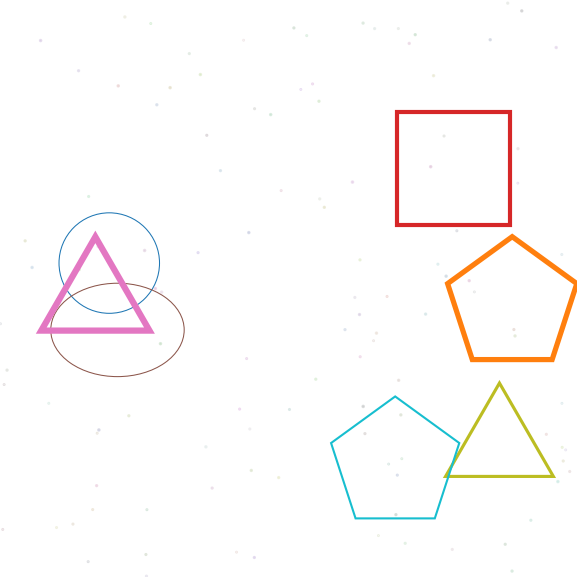[{"shape": "circle", "thickness": 0.5, "radius": 0.44, "center": [0.189, 0.544]}, {"shape": "pentagon", "thickness": 2.5, "radius": 0.59, "center": [0.887, 0.472]}, {"shape": "square", "thickness": 2, "radius": 0.49, "center": [0.785, 0.707]}, {"shape": "oval", "thickness": 0.5, "radius": 0.58, "center": [0.203, 0.428]}, {"shape": "triangle", "thickness": 3, "radius": 0.54, "center": [0.165, 0.481]}, {"shape": "triangle", "thickness": 1.5, "radius": 0.54, "center": [0.865, 0.228]}, {"shape": "pentagon", "thickness": 1, "radius": 0.58, "center": [0.684, 0.196]}]